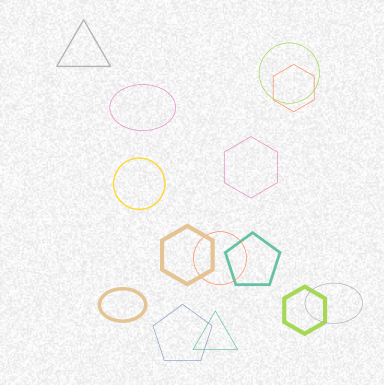[{"shape": "triangle", "thickness": 0.5, "radius": 0.34, "center": [0.559, 0.125]}, {"shape": "pentagon", "thickness": 2, "radius": 0.37, "center": [0.656, 0.321]}, {"shape": "hexagon", "thickness": 0.5, "radius": 0.31, "center": [0.763, 0.771]}, {"shape": "circle", "thickness": 0.5, "radius": 0.34, "center": [0.571, 0.329]}, {"shape": "pentagon", "thickness": 0.5, "radius": 0.4, "center": [0.474, 0.129]}, {"shape": "oval", "thickness": 0.5, "radius": 0.43, "center": [0.371, 0.721]}, {"shape": "hexagon", "thickness": 0.5, "radius": 0.4, "center": [0.652, 0.565]}, {"shape": "hexagon", "thickness": 3, "radius": 0.31, "center": [0.791, 0.194]}, {"shape": "circle", "thickness": 0.5, "radius": 0.39, "center": [0.751, 0.81]}, {"shape": "circle", "thickness": 1, "radius": 0.33, "center": [0.362, 0.523]}, {"shape": "oval", "thickness": 2.5, "radius": 0.3, "center": [0.318, 0.208]}, {"shape": "hexagon", "thickness": 3, "radius": 0.38, "center": [0.487, 0.337]}, {"shape": "oval", "thickness": 0.5, "radius": 0.37, "center": [0.867, 0.212]}, {"shape": "triangle", "thickness": 1, "radius": 0.4, "center": [0.217, 0.868]}]